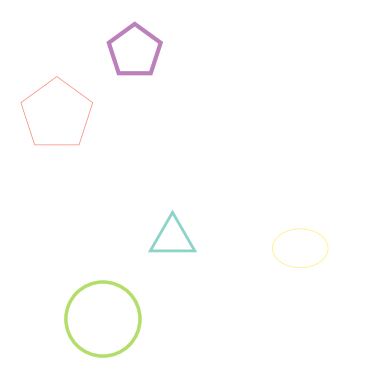[{"shape": "triangle", "thickness": 2, "radius": 0.33, "center": [0.448, 0.382]}, {"shape": "pentagon", "thickness": 0.5, "radius": 0.49, "center": [0.148, 0.703]}, {"shape": "circle", "thickness": 2.5, "radius": 0.48, "center": [0.267, 0.171]}, {"shape": "pentagon", "thickness": 3, "radius": 0.35, "center": [0.35, 0.867]}, {"shape": "oval", "thickness": 0.5, "radius": 0.36, "center": [0.78, 0.355]}]